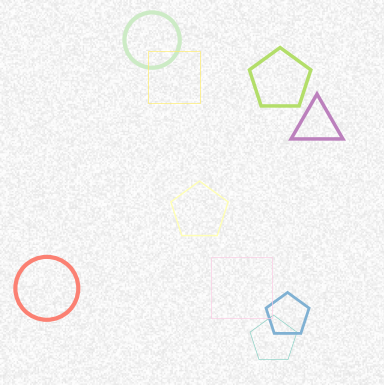[{"shape": "pentagon", "thickness": 0.5, "radius": 0.32, "center": [0.71, 0.118]}, {"shape": "pentagon", "thickness": 1, "radius": 0.39, "center": [0.518, 0.451]}, {"shape": "circle", "thickness": 3, "radius": 0.41, "center": [0.122, 0.251]}, {"shape": "pentagon", "thickness": 2, "radius": 0.29, "center": [0.747, 0.182]}, {"shape": "pentagon", "thickness": 2.5, "radius": 0.42, "center": [0.728, 0.793]}, {"shape": "square", "thickness": 0.5, "radius": 0.39, "center": [0.628, 0.253]}, {"shape": "triangle", "thickness": 2.5, "radius": 0.39, "center": [0.823, 0.678]}, {"shape": "circle", "thickness": 3, "radius": 0.36, "center": [0.395, 0.896]}, {"shape": "square", "thickness": 0.5, "radius": 0.34, "center": [0.451, 0.8]}]